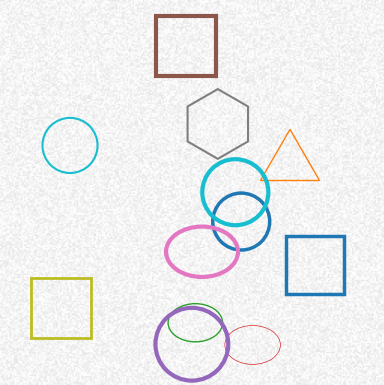[{"shape": "square", "thickness": 2.5, "radius": 0.38, "center": [0.818, 0.312]}, {"shape": "circle", "thickness": 2.5, "radius": 0.37, "center": [0.627, 0.425]}, {"shape": "triangle", "thickness": 1, "radius": 0.44, "center": [0.753, 0.575]}, {"shape": "oval", "thickness": 1, "radius": 0.35, "center": [0.507, 0.162]}, {"shape": "oval", "thickness": 0.5, "radius": 0.36, "center": [0.656, 0.104]}, {"shape": "circle", "thickness": 3, "radius": 0.47, "center": [0.498, 0.106]}, {"shape": "square", "thickness": 3, "radius": 0.39, "center": [0.483, 0.88]}, {"shape": "oval", "thickness": 3, "radius": 0.47, "center": [0.525, 0.346]}, {"shape": "hexagon", "thickness": 1.5, "radius": 0.45, "center": [0.566, 0.678]}, {"shape": "square", "thickness": 2, "radius": 0.39, "center": [0.159, 0.2]}, {"shape": "circle", "thickness": 3, "radius": 0.43, "center": [0.611, 0.501]}, {"shape": "circle", "thickness": 1.5, "radius": 0.36, "center": [0.182, 0.622]}]